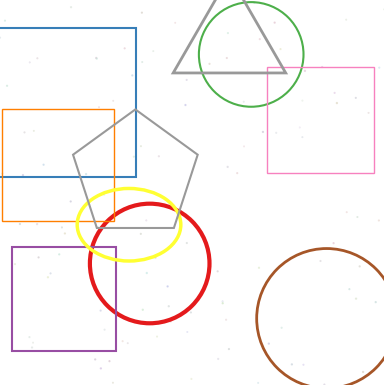[{"shape": "circle", "thickness": 3, "radius": 0.78, "center": [0.389, 0.316]}, {"shape": "square", "thickness": 1.5, "radius": 0.97, "center": [0.159, 0.735]}, {"shape": "circle", "thickness": 1.5, "radius": 0.68, "center": [0.652, 0.859]}, {"shape": "square", "thickness": 1.5, "radius": 0.68, "center": [0.166, 0.222]}, {"shape": "square", "thickness": 1, "radius": 0.72, "center": [0.151, 0.571]}, {"shape": "oval", "thickness": 2.5, "radius": 0.67, "center": [0.335, 0.416]}, {"shape": "circle", "thickness": 2, "radius": 0.91, "center": [0.848, 0.173]}, {"shape": "square", "thickness": 1, "radius": 0.69, "center": [0.832, 0.689]}, {"shape": "triangle", "thickness": 2, "radius": 0.84, "center": [0.596, 0.895]}, {"shape": "pentagon", "thickness": 1.5, "radius": 0.85, "center": [0.352, 0.546]}]